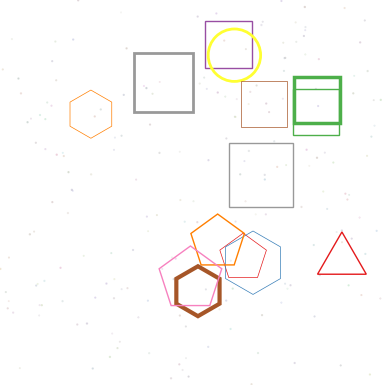[{"shape": "triangle", "thickness": 1, "radius": 0.37, "center": [0.888, 0.324]}, {"shape": "pentagon", "thickness": 0.5, "radius": 0.32, "center": [0.632, 0.331]}, {"shape": "hexagon", "thickness": 0.5, "radius": 0.41, "center": [0.657, 0.318]}, {"shape": "square", "thickness": 1, "radius": 0.3, "center": [0.82, 0.708]}, {"shape": "square", "thickness": 2.5, "radius": 0.29, "center": [0.823, 0.741]}, {"shape": "square", "thickness": 1, "radius": 0.3, "center": [0.593, 0.884]}, {"shape": "pentagon", "thickness": 1, "radius": 0.37, "center": [0.565, 0.371]}, {"shape": "hexagon", "thickness": 0.5, "radius": 0.31, "center": [0.236, 0.703]}, {"shape": "circle", "thickness": 2, "radius": 0.34, "center": [0.609, 0.857]}, {"shape": "hexagon", "thickness": 3, "radius": 0.32, "center": [0.514, 0.244]}, {"shape": "square", "thickness": 0.5, "radius": 0.3, "center": [0.685, 0.73]}, {"shape": "pentagon", "thickness": 1, "radius": 0.43, "center": [0.495, 0.276]}, {"shape": "square", "thickness": 2, "radius": 0.38, "center": [0.425, 0.785]}, {"shape": "square", "thickness": 1, "radius": 0.42, "center": [0.678, 0.544]}]